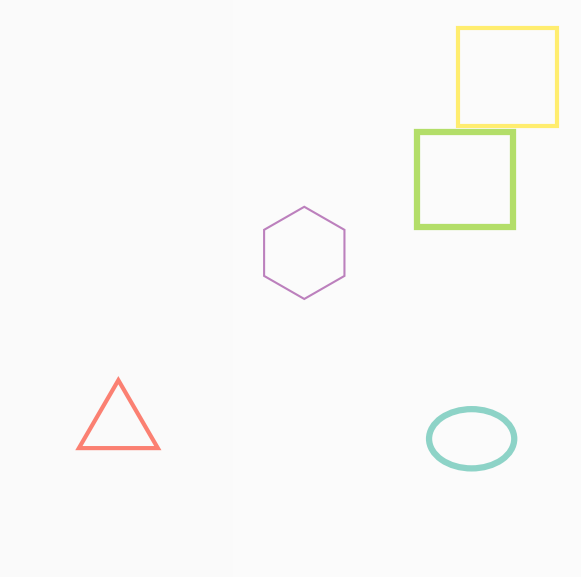[{"shape": "oval", "thickness": 3, "radius": 0.37, "center": [0.811, 0.239]}, {"shape": "triangle", "thickness": 2, "radius": 0.39, "center": [0.204, 0.262]}, {"shape": "square", "thickness": 3, "radius": 0.41, "center": [0.8, 0.689]}, {"shape": "hexagon", "thickness": 1, "radius": 0.4, "center": [0.523, 0.561]}, {"shape": "square", "thickness": 2, "radius": 0.42, "center": [0.873, 0.866]}]